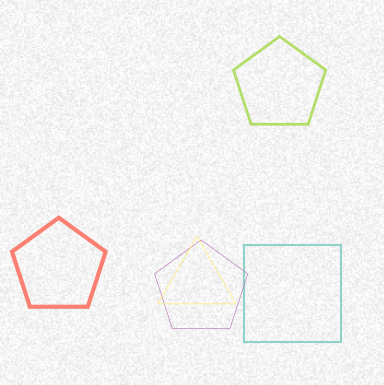[{"shape": "square", "thickness": 1.5, "radius": 0.62, "center": [0.759, 0.238]}, {"shape": "pentagon", "thickness": 3, "radius": 0.64, "center": [0.153, 0.307]}, {"shape": "pentagon", "thickness": 2, "radius": 0.63, "center": [0.726, 0.779]}, {"shape": "pentagon", "thickness": 0.5, "radius": 0.64, "center": [0.522, 0.249]}, {"shape": "triangle", "thickness": 0.5, "radius": 0.59, "center": [0.512, 0.269]}]